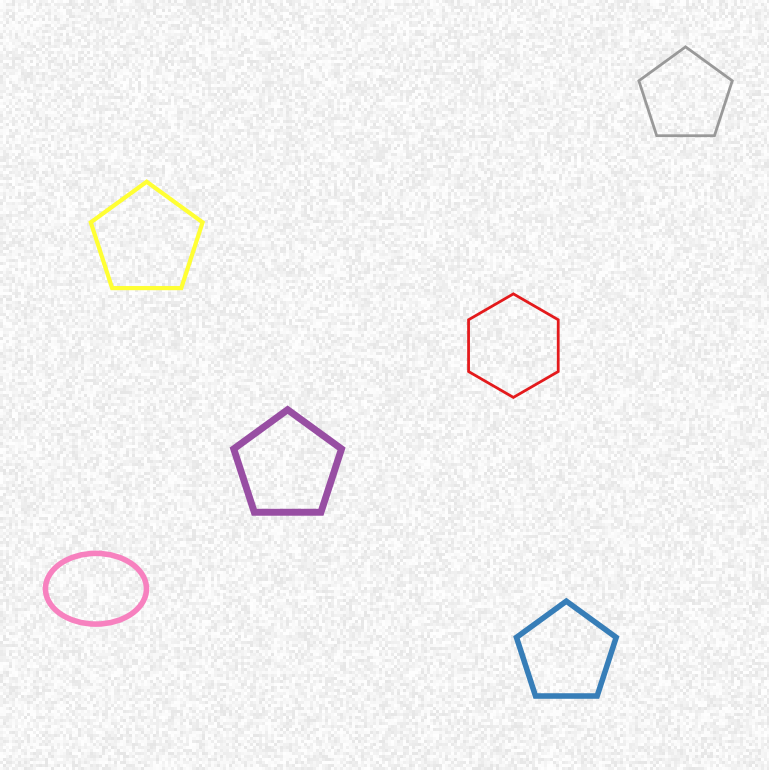[{"shape": "hexagon", "thickness": 1, "radius": 0.34, "center": [0.667, 0.551]}, {"shape": "pentagon", "thickness": 2, "radius": 0.34, "center": [0.735, 0.151]}, {"shape": "pentagon", "thickness": 2.5, "radius": 0.37, "center": [0.374, 0.394]}, {"shape": "pentagon", "thickness": 1.5, "radius": 0.38, "center": [0.19, 0.688]}, {"shape": "oval", "thickness": 2, "radius": 0.33, "center": [0.125, 0.235]}, {"shape": "pentagon", "thickness": 1, "radius": 0.32, "center": [0.89, 0.875]}]